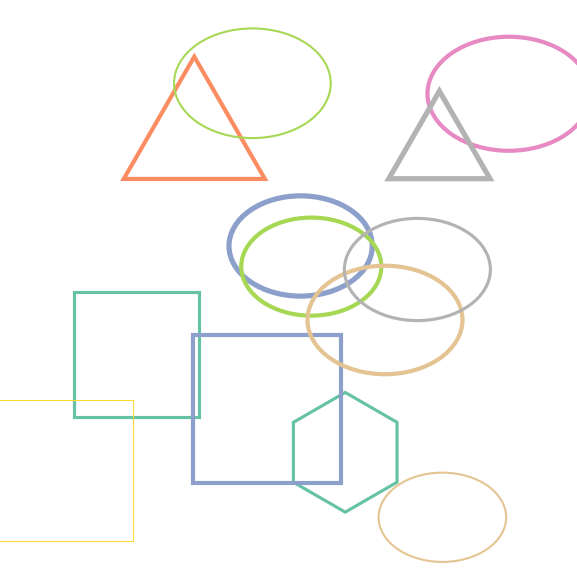[{"shape": "hexagon", "thickness": 1.5, "radius": 0.52, "center": [0.598, 0.216]}, {"shape": "square", "thickness": 1.5, "radius": 0.54, "center": [0.237, 0.386]}, {"shape": "triangle", "thickness": 2, "radius": 0.71, "center": [0.336, 0.76]}, {"shape": "oval", "thickness": 2.5, "radius": 0.62, "center": [0.521, 0.573]}, {"shape": "square", "thickness": 2, "radius": 0.64, "center": [0.462, 0.29]}, {"shape": "oval", "thickness": 2, "radius": 0.71, "center": [0.881, 0.837]}, {"shape": "oval", "thickness": 2, "radius": 0.61, "center": [0.539, 0.537]}, {"shape": "oval", "thickness": 1, "radius": 0.68, "center": [0.437, 0.855]}, {"shape": "square", "thickness": 0.5, "radius": 0.61, "center": [0.108, 0.185]}, {"shape": "oval", "thickness": 2, "radius": 0.67, "center": [0.667, 0.445]}, {"shape": "oval", "thickness": 1, "radius": 0.55, "center": [0.766, 0.103]}, {"shape": "oval", "thickness": 1.5, "radius": 0.63, "center": [0.723, 0.532]}, {"shape": "triangle", "thickness": 2.5, "radius": 0.51, "center": [0.761, 0.74]}]